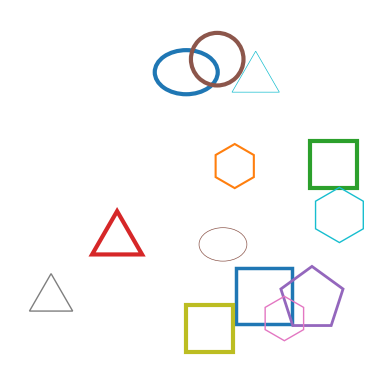[{"shape": "square", "thickness": 2.5, "radius": 0.36, "center": [0.685, 0.231]}, {"shape": "oval", "thickness": 3, "radius": 0.41, "center": [0.484, 0.812]}, {"shape": "hexagon", "thickness": 1.5, "radius": 0.29, "center": [0.61, 0.569]}, {"shape": "square", "thickness": 3, "radius": 0.3, "center": [0.866, 0.574]}, {"shape": "triangle", "thickness": 3, "radius": 0.37, "center": [0.304, 0.377]}, {"shape": "pentagon", "thickness": 2, "radius": 0.42, "center": [0.81, 0.223]}, {"shape": "oval", "thickness": 0.5, "radius": 0.31, "center": [0.579, 0.365]}, {"shape": "circle", "thickness": 3, "radius": 0.34, "center": [0.564, 0.846]}, {"shape": "hexagon", "thickness": 1, "radius": 0.29, "center": [0.739, 0.173]}, {"shape": "triangle", "thickness": 1, "radius": 0.32, "center": [0.133, 0.224]}, {"shape": "square", "thickness": 3, "radius": 0.3, "center": [0.545, 0.147]}, {"shape": "triangle", "thickness": 0.5, "radius": 0.36, "center": [0.664, 0.796]}, {"shape": "hexagon", "thickness": 1, "radius": 0.36, "center": [0.882, 0.442]}]